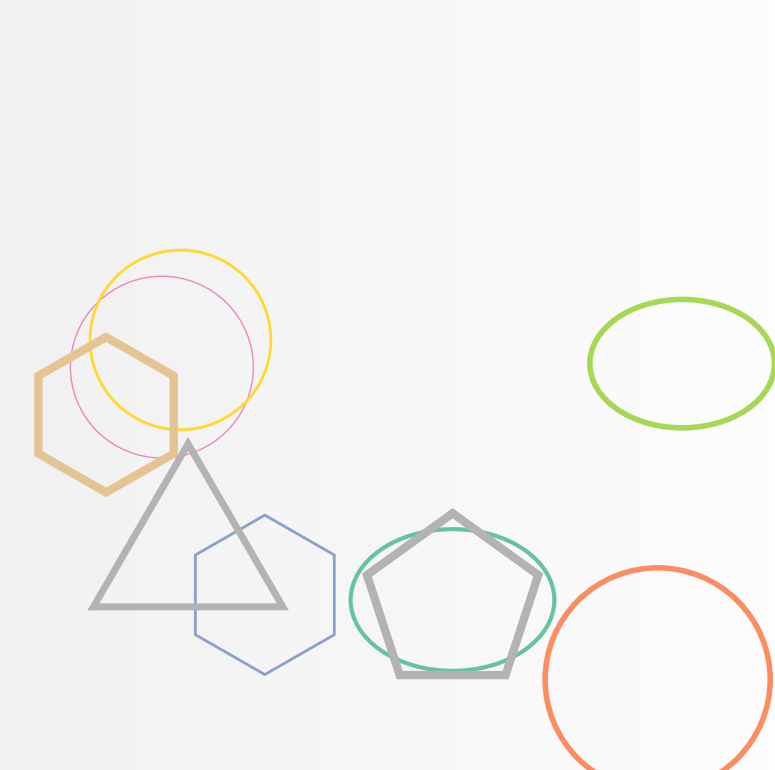[{"shape": "oval", "thickness": 1.5, "radius": 0.66, "center": [0.584, 0.221]}, {"shape": "circle", "thickness": 2, "radius": 0.73, "center": [0.849, 0.117]}, {"shape": "hexagon", "thickness": 1, "radius": 0.52, "center": [0.342, 0.227]}, {"shape": "circle", "thickness": 0.5, "radius": 0.59, "center": [0.209, 0.523]}, {"shape": "oval", "thickness": 2, "radius": 0.6, "center": [0.88, 0.528]}, {"shape": "circle", "thickness": 1, "radius": 0.58, "center": [0.233, 0.558]}, {"shape": "hexagon", "thickness": 3, "radius": 0.5, "center": [0.137, 0.461]}, {"shape": "triangle", "thickness": 2.5, "radius": 0.71, "center": [0.243, 0.282]}, {"shape": "pentagon", "thickness": 3, "radius": 0.58, "center": [0.584, 0.217]}]